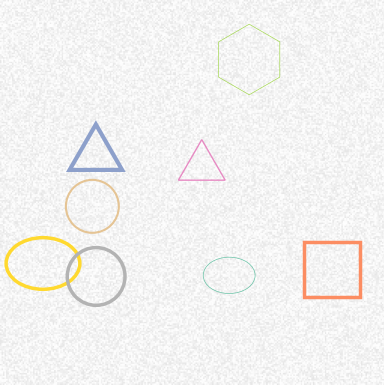[{"shape": "oval", "thickness": 0.5, "radius": 0.34, "center": [0.595, 0.285]}, {"shape": "square", "thickness": 2.5, "radius": 0.36, "center": [0.863, 0.301]}, {"shape": "triangle", "thickness": 3, "radius": 0.39, "center": [0.249, 0.598]}, {"shape": "triangle", "thickness": 1, "radius": 0.35, "center": [0.524, 0.567]}, {"shape": "hexagon", "thickness": 0.5, "radius": 0.46, "center": [0.647, 0.845]}, {"shape": "oval", "thickness": 2.5, "radius": 0.48, "center": [0.112, 0.316]}, {"shape": "circle", "thickness": 1.5, "radius": 0.34, "center": [0.24, 0.464]}, {"shape": "circle", "thickness": 2.5, "radius": 0.37, "center": [0.25, 0.282]}]